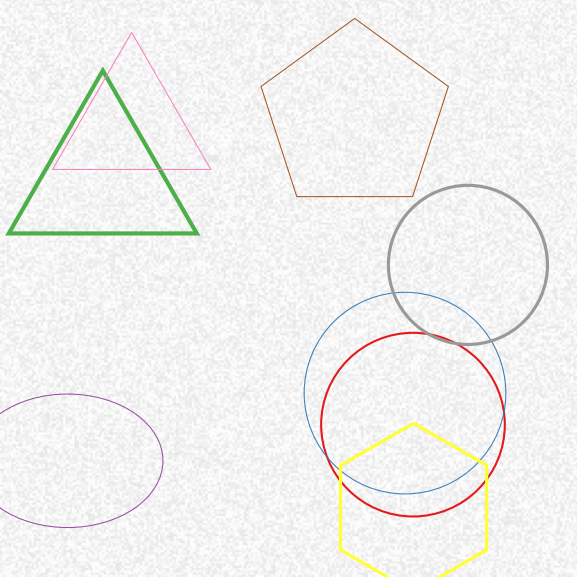[{"shape": "circle", "thickness": 1, "radius": 0.8, "center": [0.715, 0.264]}, {"shape": "circle", "thickness": 0.5, "radius": 0.87, "center": [0.701, 0.318]}, {"shape": "triangle", "thickness": 2, "radius": 0.94, "center": [0.178, 0.689]}, {"shape": "oval", "thickness": 0.5, "radius": 0.83, "center": [0.117, 0.201]}, {"shape": "hexagon", "thickness": 1.5, "radius": 0.73, "center": [0.716, 0.12]}, {"shape": "pentagon", "thickness": 0.5, "radius": 0.85, "center": [0.614, 0.797]}, {"shape": "triangle", "thickness": 0.5, "radius": 0.79, "center": [0.228, 0.785]}, {"shape": "circle", "thickness": 1.5, "radius": 0.69, "center": [0.81, 0.54]}]